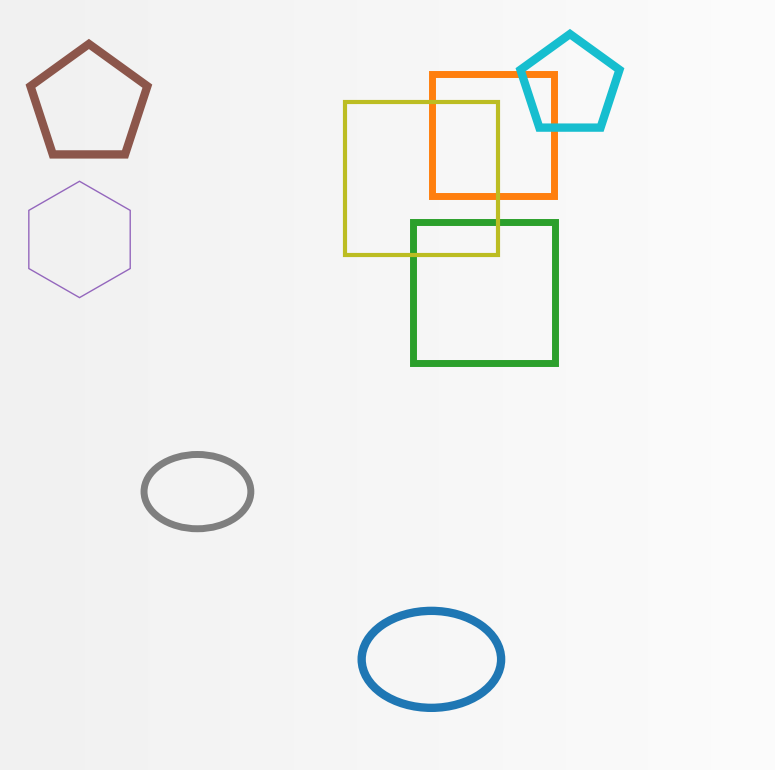[{"shape": "oval", "thickness": 3, "radius": 0.45, "center": [0.557, 0.144]}, {"shape": "square", "thickness": 2.5, "radius": 0.4, "center": [0.636, 0.825]}, {"shape": "square", "thickness": 2.5, "radius": 0.46, "center": [0.624, 0.62]}, {"shape": "hexagon", "thickness": 0.5, "radius": 0.38, "center": [0.103, 0.689]}, {"shape": "pentagon", "thickness": 3, "radius": 0.4, "center": [0.115, 0.864]}, {"shape": "oval", "thickness": 2.5, "radius": 0.34, "center": [0.255, 0.362]}, {"shape": "square", "thickness": 1.5, "radius": 0.49, "center": [0.544, 0.768]}, {"shape": "pentagon", "thickness": 3, "radius": 0.34, "center": [0.735, 0.889]}]